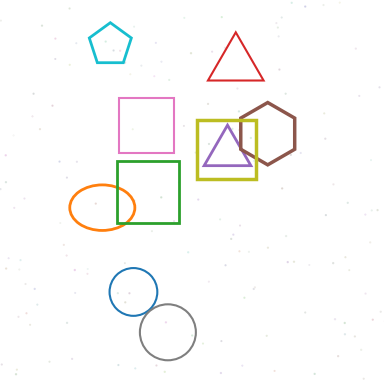[{"shape": "circle", "thickness": 1.5, "radius": 0.31, "center": [0.347, 0.242]}, {"shape": "oval", "thickness": 2, "radius": 0.42, "center": [0.266, 0.461]}, {"shape": "square", "thickness": 2, "radius": 0.4, "center": [0.384, 0.503]}, {"shape": "triangle", "thickness": 1.5, "radius": 0.42, "center": [0.612, 0.833]}, {"shape": "triangle", "thickness": 2, "radius": 0.35, "center": [0.591, 0.605]}, {"shape": "hexagon", "thickness": 2.5, "radius": 0.4, "center": [0.695, 0.653]}, {"shape": "square", "thickness": 1.5, "radius": 0.36, "center": [0.38, 0.674]}, {"shape": "circle", "thickness": 1.5, "radius": 0.36, "center": [0.436, 0.137]}, {"shape": "square", "thickness": 2.5, "radius": 0.38, "center": [0.588, 0.611]}, {"shape": "pentagon", "thickness": 2, "radius": 0.29, "center": [0.287, 0.884]}]